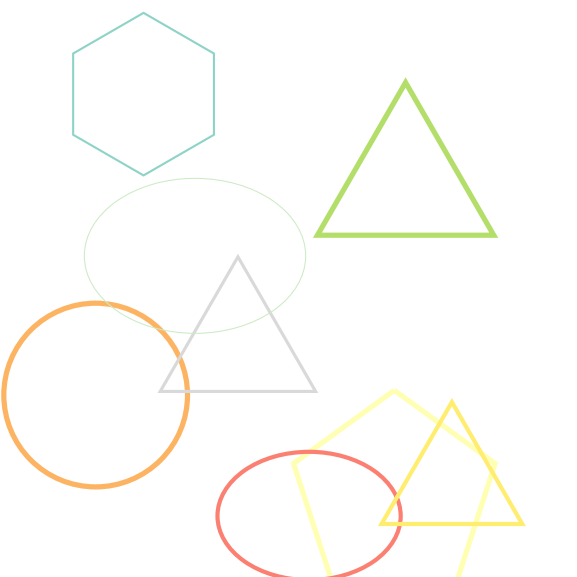[{"shape": "hexagon", "thickness": 1, "radius": 0.7, "center": [0.249, 0.836]}, {"shape": "pentagon", "thickness": 2.5, "radius": 0.92, "center": [0.683, 0.14]}, {"shape": "oval", "thickness": 2, "radius": 0.79, "center": [0.535, 0.106]}, {"shape": "circle", "thickness": 2.5, "radius": 0.8, "center": [0.166, 0.315]}, {"shape": "triangle", "thickness": 2.5, "radius": 0.88, "center": [0.702, 0.68]}, {"shape": "triangle", "thickness": 1.5, "radius": 0.78, "center": [0.412, 0.399]}, {"shape": "oval", "thickness": 0.5, "radius": 0.96, "center": [0.338, 0.556]}, {"shape": "triangle", "thickness": 2, "radius": 0.7, "center": [0.783, 0.162]}]